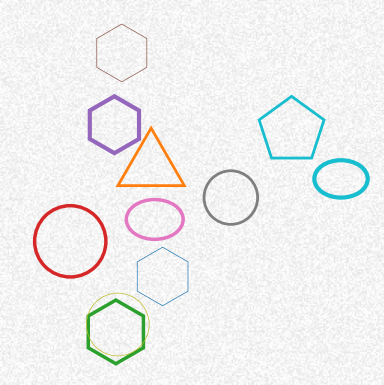[{"shape": "hexagon", "thickness": 0.5, "radius": 0.38, "center": [0.422, 0.282]}, {"shape": "triangle", "thickness": 2, "radius": 0.5, "center": [0.392, 0.568]}, {"shape": "hexagon", "thickness": 2.5, "radius": 0.41, "center": [0.301, 0.138]}, {"shape": "circle", "thickness": 2.5, "radius": 0.46, "center": [0.183, 0.373]}, {"shape": "hexagon", "thickness": 3, "radius": 0.37, "center": [0.297, 0.676]}, {"shape": "hexagon", "thickness": 0.5, "radius": 0.38, "center": [0.316, 0.863]}, {"shape": "oval", "thickness": 2.5, "radius": 0.37, "center": [0.402, 0.43]}, {"shape": "circle", "thickness": 2, "radius": 0.35, "center": [0.6, 0.487]}, {"shape": "circle", "thickness": 0.5, "radius": 0.41, "center": [0.306, 0.157]}, {"shape": "pentagon", "thickness": 2, "radius": 0.44, "center": [0.757, 0.661]}, {"shape": "oval", "thickness": 3, "radius": 0.35, "center": [0.886, 0.535]}]